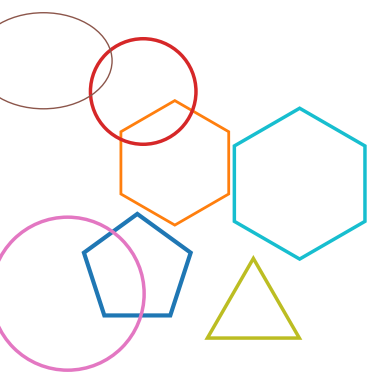[{"shape": "pentagon", "thickness": 3, "radius": 0.73, "center": [0.357, 0.299]}, {"shape": "hexagon", "thickness": 2, "radius": 0.81, "center": [0.454, 0.577]}, {"shape": "circle", "thickness": 2.5, "radius": 0.69, "center": [0.372, 0.762]}, {"shape": "oval", "thickness": 1, "radius": 0.89, "center": [0.113, 0.842]}, {"shape": "circle", "thickness": 2.5, "radius": 0.99, "center": [0.176, 0.237]}, {"shape": "triangle", "thickness": 2.5, "radius": 0.69, "center": [0.658, 0.191]}, {"shape": "hexagon", "thickness": 2.5, "radius": 0.98, "center": [0.778, 0.523]}]